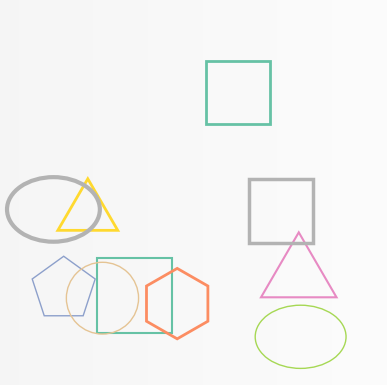[{"shape": "square", "thickness": 1.5, "radius": 0.49, "center": [0.347, 0.232]}, {"shape": "square", "thickness": 2, "radius": 0.41, "center": [0.613, 0.76]}, {"shape": "hexagon", "thickness": 2, "radius": 0.46, "center": [0.457, 0.211]}, {"shape": "pentagon", "thickness": 1, "radius": 0.43, "center": [0.164, 0.249]}, {"shape": "triangle", "thickness": 1.5, "radius": 0.56, "center": [0.771, 0.284]}, {"shape": "oval", "thickness": 1, "radius": 0.59, "center": [0.776, 0.125]}, {"shape": "triangle", "thickness": 2, "radius": 0.45, "center": [0.227, 0.446]}, {"shape": "circle", "thickness": 1, "radius": 0.47, "center": [0.264, 0.226]}, {"shape": "oval", "thickness": 3, "radius": 0.6, "center": [0.138, 0.456]}, {"shape": "square", "thickness": 2.5, "radius": 0.42, "center": [0.725, 0.453]}]